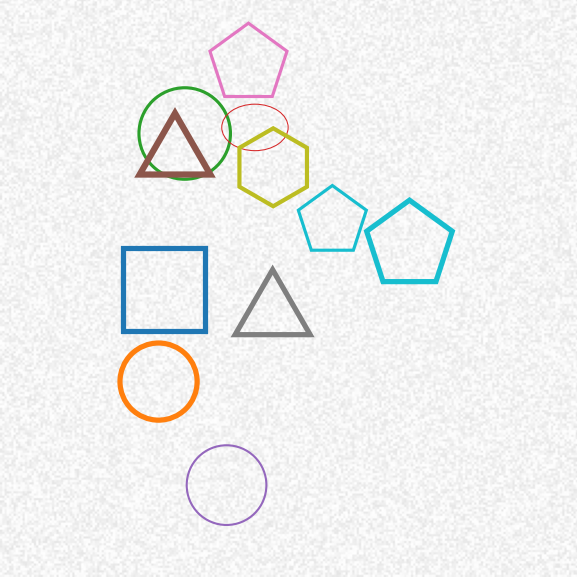[{"shape": "square", "thickness": 2.5, "radius": 0.36, "center": [0.284, 0.498]}, {"shape": "circle", "thickness": 2.5, "radius": 0.33, "center": [0.275, 0.338]}, {"shape": "circle", "thickness": 1.5, "radius": 0.4, "center": [0.32, 0.768]}, {"shape": "oval", "thickness": 0.5, "radius": 0.29, "center": [0.441, 0.778]}, {"shape": "circle", "thickness": 1, "radius": 0.34, "center": [0.392, 0.159]}, {"shape": "triangle", "thickness": 3, "radius": 0.35, "center": [0.303, 0.732]}, {"shape": "pentagon", "thickness": 1.5, "radius": 0.35, "center": [0.43, 0.889]}, {"shape": "triangle", "thickness": 2.5, "radius": 0.37, "center": [0.472, 0.457]}, {"shape": "hexagon", "thickness": 2, "radius": 0.34, "center": [0.473, 0.709]}, {"shape": "pentagon", "thickness": 2.5, "radius": 0.39, "center": [0.709, 0.575]}, {"shape": "pentagon", "thickness": 1.5, "radius": 0.31, "center": [0.575, 0.616]}]